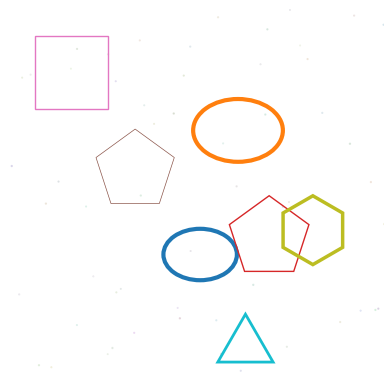[{"shape": "oval", "thickness": 3, "radius": 0.48, "center": [0.52, 0.339]}, {"shape": "oval", "thickness": 3, "radius": 0.58, "center": [0.618, 0.661]}, {"shape": "pentagon", "thickness": 1, "radius": 0.54, "center": [0.699, 0.383]}, {"shape": "pentagon", "thickness": 0.5, "radius": 0.53, "center": [0.351, 0.558]}, {"shape": "square", "thickness": 1, "radius": 0.48, "center": [0.186, 0.811]}, {"shape": "hexagon", "thickness": 2.5, "radius": 0.45, "center": [0.813, 0.402]}, {"shape": "triangle", "thickness": 2, "radius": 0.41, "center": [0.638, 0.101]}]